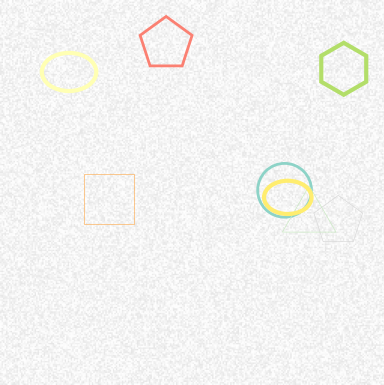[{"shape": "circle", "thickness": 2, "radius": 0.35, "center": [0.739, 0.506]}, {"shape": "oval", "thickness": 3, "radius": 0.35, "center": [0.179, 0.813]}, {"shape": "pentagon", "thickness": 2, "radius": 0.35, "center": [0.431, 0.886]}, {"shape": "square", "thickness": 0.5, "radius": 0.32, "center": [0.282, 0.482]}, {"shape": "hexagon", "thickness": 3, "radius": 0.34, "center": [0.893, 0.821]}, {"shape": "pentagon", "thickness": 0.5, "radius": 0.33, "center": [0.879, 0.426]}, {"shape": "triangle", "thickness": 0.5, "radius": 0.4, "center": [0.803, 0.437]}, {"shape": "oval", "thickness": 3, "radius": 0.31, "center": [0.747, 0.487]}]